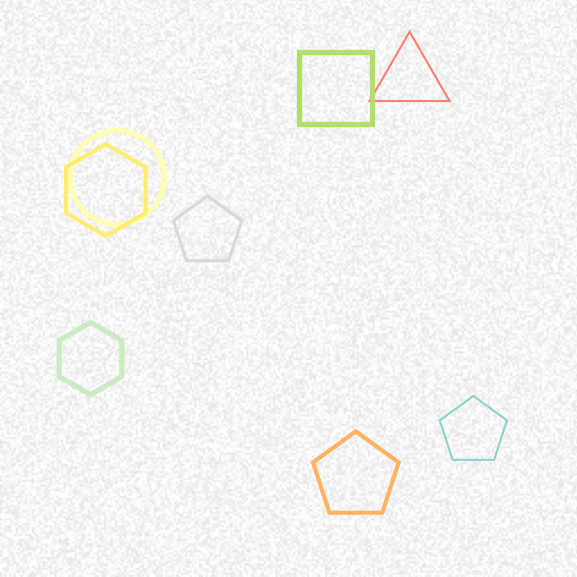[{"shape": "pentagon", "thickness": 1, "radius": 0.31, "center": [0.82, 0.252]}, {"shape": "circle", "thickness": 2.5, "radius": 0.41, "center": [0.203, 0.692]}, {"shape": "triangle", "thickness": 1, "radius": 0.4, "center": [0.709, 0.864]}, {"shape": "pentagon", "thickness": 2, "radius": 0.39, "center": [0.616, 0.174]}, {"shape": "square", "thickness": 2.5, "radius": 0.31, "center": [0.581, 0.846]}, {"shape": "pentagon", "thickness": 1.5, "radius": 0.31, "center": [0.359, 0.598]}, {"shape": "hexagon", "thickness": 2.5, "radius": 0.31, "center": [0.157, 0.378]}, {"shape": "hexagon", "thickness": 2, "radius": 0.4, "center": [0.183, 0.67]}]